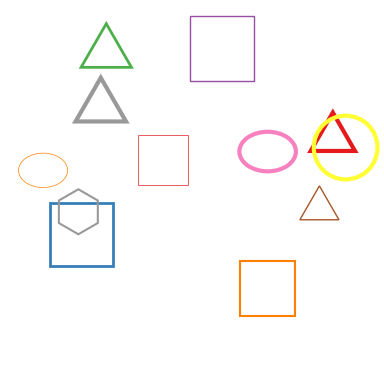[{"shape": "square", "thickness": 0.5, "radius": 0.33, "center": [0.423, 0.584]}, {"shape": "triangle", "thickness": 3, "radius": 0.33, "center": [0.864, 0.641]}, {"shape": "square", "thickness": 2, "radius": 0.41, "center": [0.212, 0.391]}, {"shape": "triangle", "thickness": 2, "radius": 0.38, "center": [0.276, 0.863]}, {"shape": "square", "thickness": 1, "radius": 0.42, "center": [0.577, 0.874]}, {"shape": "square", "thickness": 1.5, "radius": 0.36, "center": [0.694, 0.25]}, {"shape": "oval", "thickness": 0.5, "radius": 0.32, "center": [0.112, 0.558]}, {"shape": "circle", "thickness": 3, "radius": 0.41, "center": [0.898, 0.617]}, {"shape": "triangle", "thickness": 1, "radius": 0.29, "center": [0.83, 0.459]}, {"shape": "oval", "thickness": 3, "radius": 0.37, "center": [0.695, 0.606]}, {"shape": "triangle", "thickness": 3, "radius": 0.38, "center": [0.262, 0.722]}, {"shape": "hexagon", "thickness": 1.5, "radius": 0.29, "center": [0.203, 0.45]}]